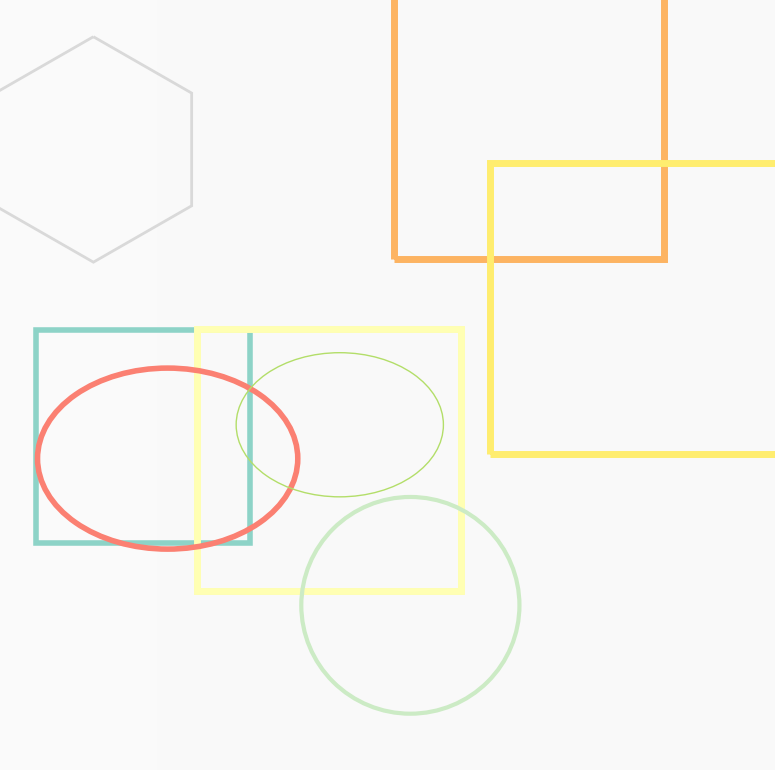[{"shape": "square", "thickness": 2, "radius": 0.69, "center": [0.184, 0.433]}, {"shape": "square", "thickness": 2.5, "radius": 0.85, "center": [0.424, 0.402]}, {"shape": "oval", "thickness": 2, "radius": 0.84, "center": [0.216, 0.404]}, {"shape": "square", "thickness": 2.5, "radius": 0.87, "center": [0.683, 0.838]}, {"shape": "oval", "thickness": 0.5, "radius": 0.67, "center": [0.438, 0.448]}, {"shape": "hexagon", "thickness": 1, "radius": 0.73, "center": [0.121, 0.806]}, {"shape": "circle", "thickness": 1.5, "radius": 0.7, "center": [0.53, 0.214]}, {"shape": "square", "thickness": 2.5, "radius": 0.95, "center": [0.821, 0.599]}]